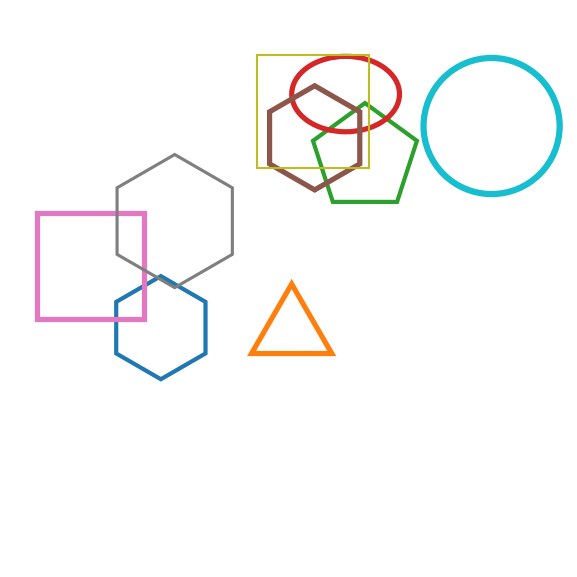[{"shape": "hexagon", "thickness": 2, "radius": 0.45, "center": [0.279, 0.432]}, {"shape": "triangle", "thickness": 2.5, "radius": 0.4, "center": [0.505, 0.427]}, {"shape": "pentagon", "thickness": 2, "radius": 0.47, "center": [0.632, 0.726]}, {"shape": "oval", "thickness": 2.5, "radius": 0.47, "center": [0.598, 0.836]}, {"shape": "hexagon", "thickness": 2.5, "radius": 0.45, "center": [0.545, 0.76]}, {"shape": "square", "thickness": 2.5, "radius": 0.46, "center": [0.157, 0.538]}, {"shape": "hexagon", "thickness": 1.5, "radius": 0.58, "center": [0.303, 0.616]}, {"shape": "square", "thickness": 1, "radius": 0.49, "center": [0.542, 0.806]}, {"shape": "circle", "thickness": 3, "radius": 0.59, "center": [0.851, 0.781]}]